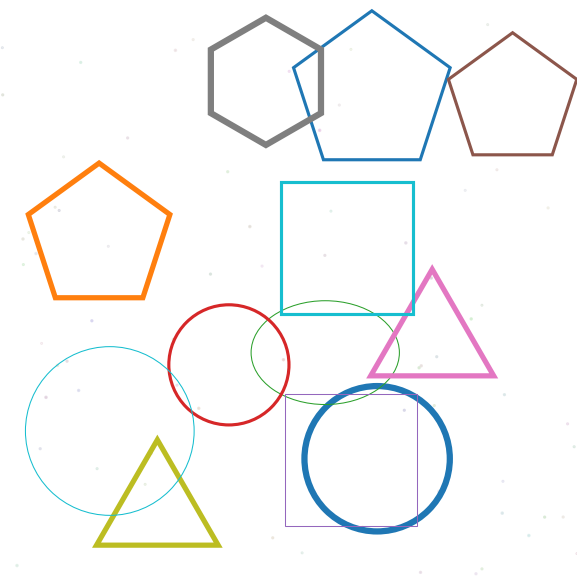[{"shape": "circle", "thickness": 3, "radius": 0.63, "center": [0.653, 0.205]}, {"shape": "pentagon", "thickness": 1.5, "radius": 0.71, "center": [0.644, 0.838]}, {"shape": "pentagon", "thickness": 2.5, "radius": 0.64, "center": [0.172, 0.588]}, {"shape": "oval", "thickness": 0.5, "radius": 0.64, "center": [0.563, 0.389]}, {"shape": "circle", "thickness": 1.5, "radius": 0.52, "center": [0.396, 0.367]}, {"shape": "square", "thickness": 0.5, "radius": 0.57, "center": [0.608, 0.202]}, {"shape": "pentagon", "thickness": 1.5, "radius": 0.58, "center": [0.888, 0.826]}, {"shape": "triangle", "thickness": 2.5, "radius": 0.61, "center": [0.748, 0.41]}, {"shape": "hexagon", "thickness": 3, "radius": 0.55, "center": [0.46, 0.858]}, {"shape": "triangle", "thickness": 2.5, "radius": 0.61, "center": [0.272, 0.116]}, {"shape": "square", "thickness": 1.5, "radius": 0.57, "center": [0.6, 0.57]}, {"shape": "circle", "thickness": 0.5, "radius": 0.73, "center": [0.19, 0.253]}]